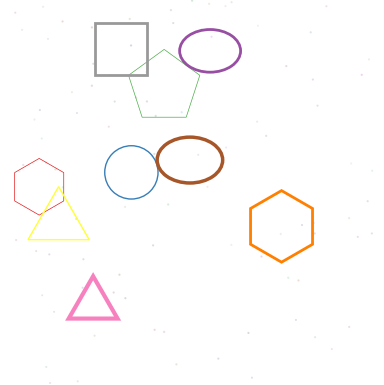[{"shape": "hexagon", "thickness": 0.5, "radius": 0.37, "center": [0.102, 0.515]}, {"shape": "circle", "thickness": 1, "radius": 0.35, "center": [0.341, 0.552]}, {"shape": "pentagon", "thickness": 0.5, "radius": 0.49, "center": [0.426, 0.774]}, {"shape": "oval", "thickness": 2, "radius": 0.4, "center": [0.546, 0.868]}, {"shape": "hexagon", "thickness": 2, "radius": 0.46, "center": [0.731, 0.412]}, {"shape": "triangle", "thickness": 1, "radius": 0.46, "center": [0.152, 0.423]}, {"shape": "oval", "thickness": 2.5, "radius": 0.43, "center": [0.493, 0.584]}, {"shape": "triangle", "thickness": 3, "radius": 0.37, "center": [0.242, 0.209]}, {"shape": "square", "thickness": 2, "radius": 0.34, "center": [0.314, 0.873]}]